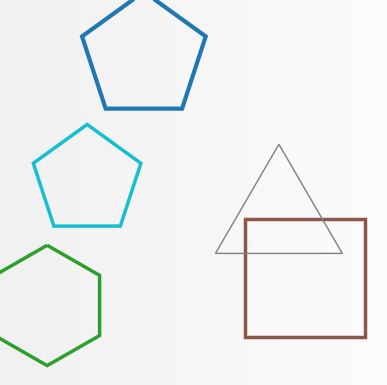[{"shape": "pentagon", "thickness": 3, "radius": 0.84, "center": [0.371, 0.854]}, {"shape": "hexagon", "thickness": 2.5, "radius": 0.78, "center": [0.122, 0.207]}, {"shape": "square", "thickness": 2.5, "radius": 0.77, "center": [0.787, 0.278]}, {"shape": "triangle", "thickness": 1, "radius": 0.94, "center": [0.72, 0.436]}, {"shape": "pentagon", "thickness": 2.5, "radius": 0.73, "center": [0.225, 0.531]}]